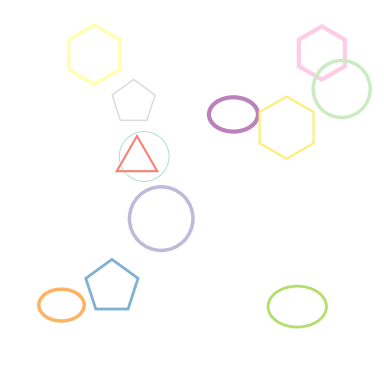[{"shape": "circle", "thickness": 0.5, "radius": 0.32, "center": [0.374, 0.594]}, {"shape": "hexagon", "thickness": 2.5, "radius": 0.38, "center": [0.245, 0.858]}, {"shape": "circle", "thickness": 2.5, "radius": 0.41, "center": [0.419, 0.432]}, {"shape": "triangle", "thickness": 1.5, "radius": 0.3, "center": [0.356, 0.586]}, {"shape": "pentagon", "thickness": 2, "radius": 0.36, "center": [0.291, 0.255]}, {"shape": "oval", "thickness": 2.5, "radius": 0.29, "center": [0.16, 0.208]}, {"shape": "oval", "thickness": 2, "radius": 0.38, "center": [0.772, 0.204]}, {"shape": "hexagon", "thickness": 3, "radius": 0.35, "center": [0.836, 0.862]}, {"shape": "pentagon", "thickness": 1, "radius": 0.29, "center": [0.347, 0.735]}, {"shape": "oval", "thickness": 3, "radius": 0.32, "center": [0.606, 0.703]}, {"shape": "circle", "thickness": 2.5, "radius": 0.37, "center": [0.888, 0.769]}, {"shape": "hexagon", "thickness": 1.5, "radius": 0.4, "center": [0.744, 0.668]}]